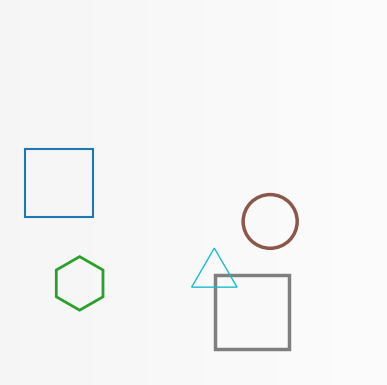[{"shape": "square", "thickness": 1.5, "radius": 0.44, "center": [0.153, 0.524]}, {"shape": "hexagon", "thickness": 2, "radius": 0.35, "center": [0.206, 0.264]}, {"shape": "circle", "thickness": 2.5, "radius": 0.35, "center": [0.697, 0.425]}, {"shape": "square", "thickness": 2.5, "radius": 0.48, "center": [0.65, 0.189]}, {"shape": "triangle", "thickness": 1, "radius": 0.34, "center": [0.553, 0.288]}]